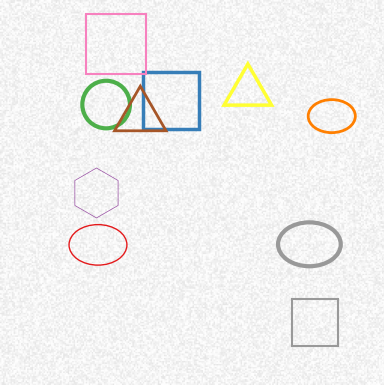[{"shape": "oval", "thickness": 1, "radius": 0.38, "center": [0.254, 0.364]}, {"shape": "square", "thickness": 2.5, "radius": 0.36, "center": [0.444, 0.739]}, {"shape": "circle", "thickness": 3, "radius": 0.31, "center": [0.276, 0.728]}, {"shape": "hexagon", "thickness": 0.5, "radius": 0.32, "center": [0.251, 0.499]}, {"shape": "oval", "thickness": 2, "radius": 0.31, "center": [0.862, 0.698]}, {"shape": "triangle", "thickness": 2.5, "radius": 0.36, "center": [0.644, 0.763]}, {"shape": "triangle", "thickness": 2, "radius": 0.39, "center": [0.364, 0.699]}, {"shape": "square", "thickness": 1.5, "radius": 0.39, "center": [0.302, 0.885]}, {"shape": "square", "thickness": 1.5, "radius": 0.3, "center": [0.818, 0.163]}, {"shape": "oval", "thickness": 3, "radius": 0.41, "center": [0.804, 0.365]}]